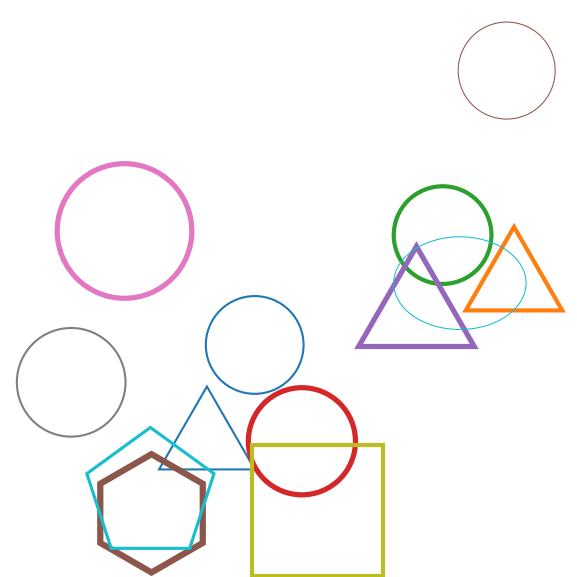[{"shape": "triangle", "thickness": 1, "radius": 0.48, "center": [0.358, 0.234]}, {"shape": "circle", "thickness": 1, "radius": 0.42, "center": [0.441, 0.402]}, {"shape": "triangle", "thickness": 2, "radius": 0.48, "center": [0.89, 0.51]}, {"shape": "circle", "thickness": 2, "radius": 0.42, "center": [0.766, 0.592]}, {"shape": "circle", "thickness": 2.5, "radius": 0.46, "center": [0.523, 0.235]}, {"shape": "triangle", "thickness": 2.5, "radius": 0.58, "center": [0.721, 0.457]}, {"shape": "hexagon", "thickness": 3, "radius": 0.51, "center": [0.262, 0.11]}, {"shape": "circle", "thickness": 0.5, "radius": 0.42, "center": [0.877, 0.877]}, {"shape": "circle", "thickness": 2.5, "radius": 0.58, "center": [0.216, 0.599]}, {"shape": "circle", "thickness": 1, "radius": 0.47, "center": [0.123, 0.337]}, {"shape": "square", "thickness": 2, "radius": 0.57, "center": [0.55, 0.115]}, {"shape": "pentagon", "thickness": 1.5, "radius": 0.58, "center": [0.26, 0.143]}, {"shape": "oval", "thickness": 0.5, "radius": 0.57, "center": [0.796, 0.509]}]